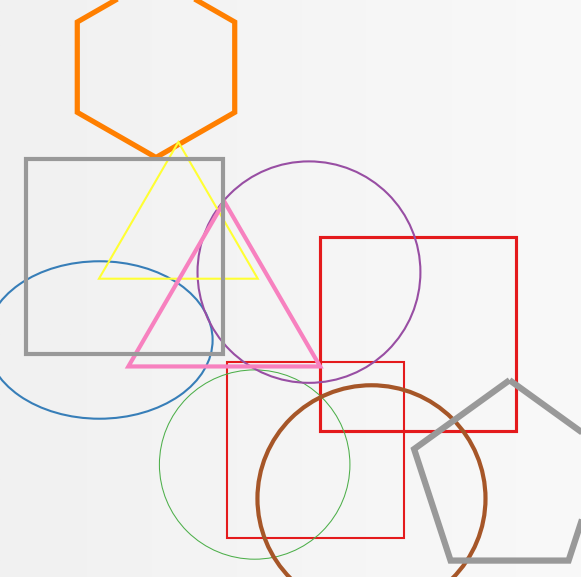[{"shape": "square", "thickness": 1, "radius": 0.76, "center": [0.543, 0.22]}, {"shape": "square", "thickness": 1.5, "radius": 0.84, "center": [0.719, 0.421]}, {"shape": "oval", "thickness": 1, "radius": 0.97, "center": [0.171, 0.41]}, {"shape": "circle", "thickness": 0.5, "radius": 0.82, "center": [0.438, 0.195]}, {"shape": "circle", "thickness": 1, "radius": 0.96, "center": [0.532, 0.528]}, {"shape": "hexagon", "thickness": 2.5, "radius": 0.78, "center": [0.268, 0.883]}, {"shape": "triangle", "thickness": 1, "radius": 0.79, "center": [0.307, 0.595]}, {"shape": "circle", "thickness": 2, "radius": 0.98, "center": [0.639, 0.136]}, {"shape": "triangle", "thickness": 2, "radius": 0.95, "center": [0.386, 0.46]}, {"shape": "pentagon", "thickness": 3, "radius": 0.86, "center": [0.877, 0.168]}, {"shape": "square", "thickness": 2, "radius": 0.85, "center": [0.214, 0.555]}]